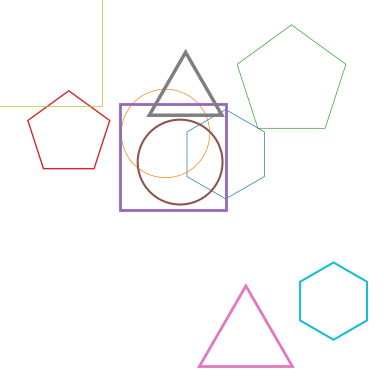[{"shape": "hexagon", "thickness": 0.5, "radius": 0.58, "center": [0.586, 0.599]}, {"shape": "circle", "thickness": 0.5, "radius": 0.57, "center": [0.43, 0.653]}, {"shape": "pentagon", "thickness": 0.5, "radius": 0.74, "center": [0.757, 0.787]}, {"shape": "pentagon", "thickness": 1, "radius": 0.56, "center": [0.179, 0.652]}, {"shape": "square", "thickness": 2, "radius": 0.68, "center": [0.449, 0.592]}, {"shape": "circle", "thickness": 1.5, "radius": 0.55, "center": [0.468, 0.579]}, {"shape": "triangle", "thickness": 2, "radius": 0.7, "center": [0.639, 0.118]}, {"shape": "triangle", "thickness": 2.5, "radius": 0.54, "center": [0.482, 0.755]}, {"shape": "square", "thickness": 0.5, "radius": 0.72, "center": [0.121, 0.868]}, {"shape": "hexagon", "thickness": 1.5, "radius": 0.5, "center": [0.866, 0.218]}]